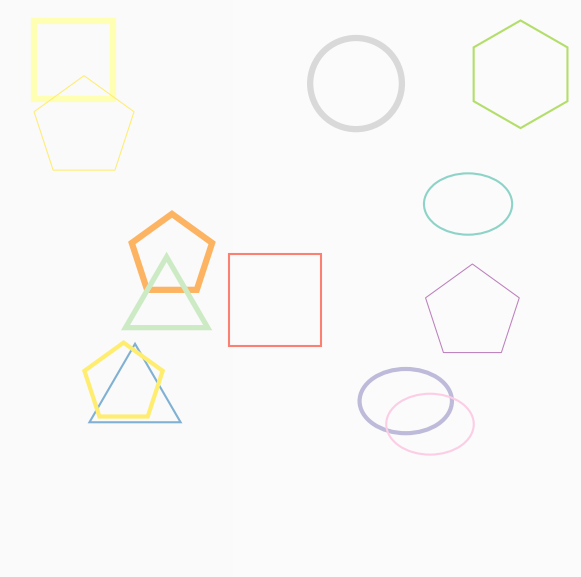[{"shape": "oval", "thickness": 1, "radius": 0.38, "center": [0.805, 0.646]}, {"shape": "square", "thickness": 3, "radius": 0.34, "center": [0.127, 0.895]}, {"shape": "oval", "thickness": 2, "radius": 0.4, "center": [0.698, 0.305]}, {"shape": "square", "thickness": 1, "radius": 0.4, "center": [0.473, 0.479]}, {"shape": "triangle", "thickness": 1, "radius": 0.45, "center": [0.232, 0.313]}, {"shape": "pentagon", "thickness": 3, "radius": 0.36, "center": [0.296, 0.556]}, {"shape": "hexagon", "thickness": 1, "radius": 0.47, "center": [0.896, 0.871]}, {"shape": "oval", "thickness": 1, "radius": 0.38, "center": [0.74, 0.265]}, {"shape": "circle", "thickness": 3, "radius": 0.39, "center": [0.613, 0.854]}, {"shape": "pentagon", "thickness": 0.5, "radius": 0.42, "center": [0.813, 0.457]}, {"shape": "triangle", "thickness": 2.5, "radius": 0.41, "center": [0.287, 0.473]}, {"shape": "pentagon", "thickness": 2, "radius": 0.35, "center": [0.213, 0.335]}, {"shape": "pentagon", "thickness": 0.5, "radius": 0.45, "center": [0.145, 0.778]}]